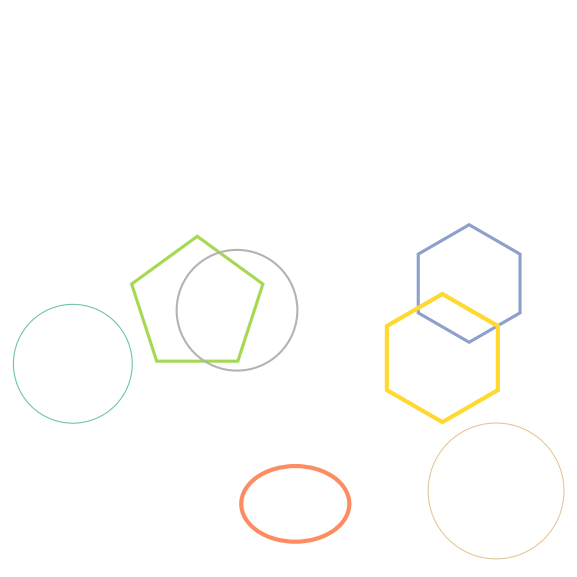[{"shape": "circle", "thickness": 0.5, "radius": 0.51, "center": [0.126, 0.369]}, {"shape": "oval", "thickness": 2, "radius": 0.47, "center": [0.511, 0.127]}, {"shape": "hexagon", "thickness": 1.5, "radius": 0.51, "center": [0.812, 0.508]}, {"shape": "pentagon", "thickness": 1.5, "radius": 0.6, "center": [0.342, 0.47]}, {"shape": "hexagon", "thickness": 2, "radius": 0.55, "center": [0.766, 0.379]}, {"shape": "circle", "thickness": 0.5, "radius": 0.59, "center": [0.859, 0.149]}, {"shape": "circle", "thickness": 1, "radius": 0.52, "center": [0.41, 0.462]}]